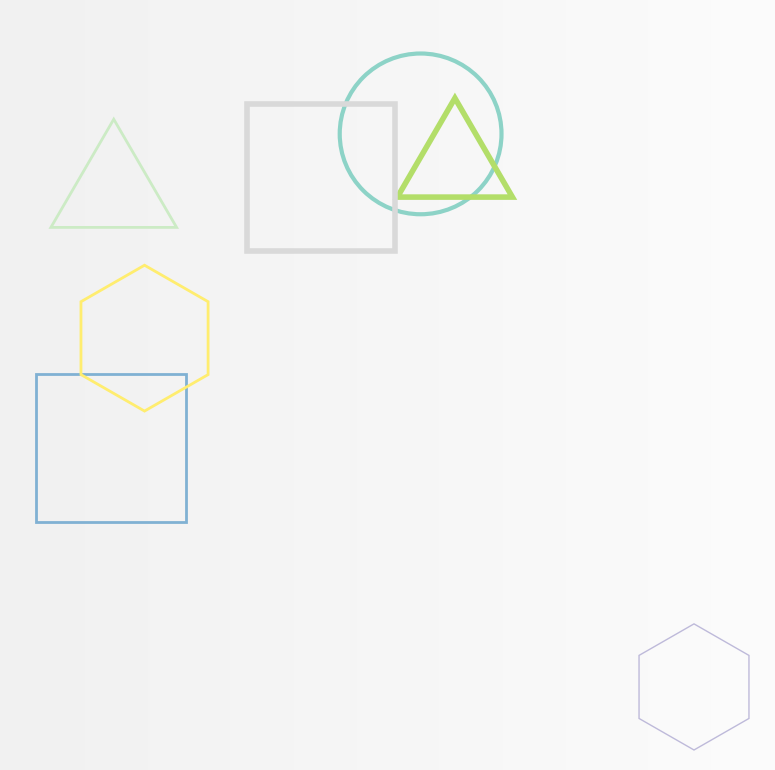[{"shape": "circle", "thickness": 1.5, "radius": 0.52, "center": [0.543, 0.826]}, {"shape": "hexagon", "thickness": 0.5, "radius": 0.41, "center": [0.895, 0.108]}, {"shape": "square", "thickness": 1, "radius": 0.48, "center": [0.143, 0.418]}, {"shape": "triangle", "thickness": 2, "radius": 0.43, "center": [0.587, 0.787]}, {"shape": "square", "thickness": 2, "radius": 0.48, "center": [0.414, 0.769]}, {"shape": "triangle", "thickness": 1, "radius": 0.47, "center": [0.147, 0.751]}, {"shape": "hexagon", "thickness": 1, "radius": 0.47, "center": [0.186, 0.561]}]